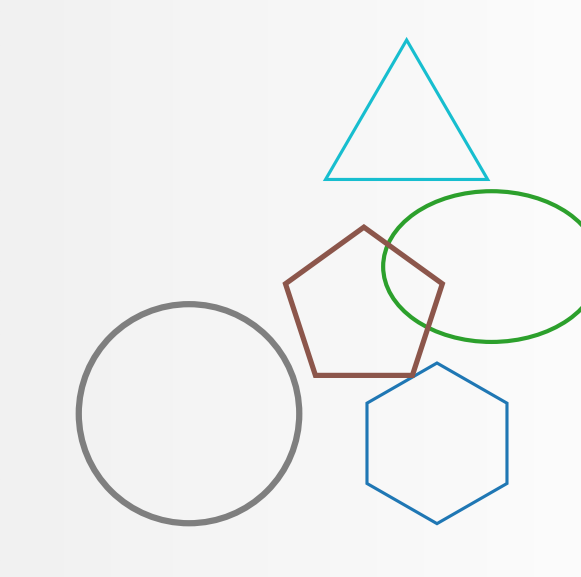[{"shape": "hexagon", "thickness": 1.5, "radius": 0.7, "center": [0.752, 0.231]}, {"shape": "oval", "thickness": 2, "radius": 0.93, "center": [0.846, 0.538]}, {"shape": "pentagon", "thickness": 2.5, "radius": 0.71, "center": [0.626, 0.464]}, {"shape": "circle", "thickness": 3, "radius": 0.95, "center": [0.325, 0.283]}, {"shape": "triangle", "thickness": 1.5, "radius": 0.81, "center": [0.7, 0.769]}]